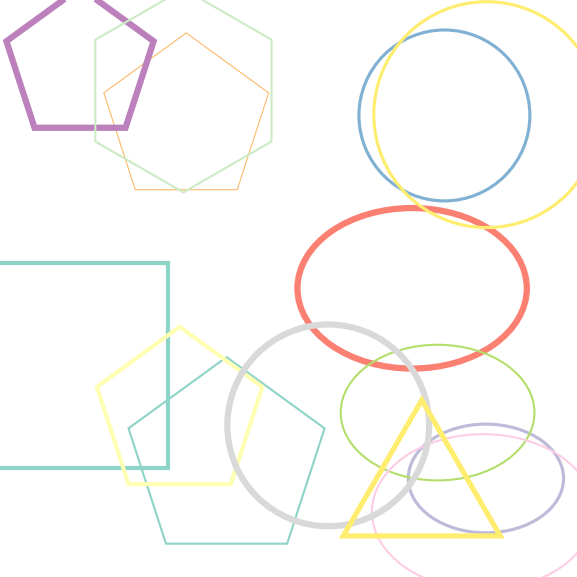[{"shape": "square", "thickness": 2, "radius": 0.89, "center": [0.114, 0.366]}, {"shape": "pentagon", "thickness": 1, "radius": 0.89, "center": [0.392, 0.202]}, {"shape": "pentagon", "thickness": 2, "radius": 0.75, "center": [0.311, 0.283]}, {"shape": "oval", "thickness": 1.5, "radius": 0.67, "center": [0.841, 0.171]}, {"shape": "oval", "thickness": 3, "radius": 0.99, "center": [0.714, 0.5]}, {"shape": "circle", "thickness": 1.5, "radius": 0.74, "center": [0.77, 0.799]}, {"shape": "pentagon", "thickness": 0.5, "radius": 0.75, "center": [0.322, 0.792]}, {"shape": "oval", "thickness": 1, "radius": 0.84, "center": [0.758, 0.285]}, {"shape": "oval", "thickness": 1, "radius": 0.96, "center": [0.836, 0.113]}, {"shape": "circle", "thickness": 3, "radius": 0.87, "center": [0.568, 0.263]}, {"shape": "pentagon", "thickness": 3, "radius": 0.67, "center": [0.139, 0.886]}, {"shape": "hexagon", "thickness": 1, "radius": 0.88, "center": [0.318, 0.842]}, {"shape": "circle", "thickness": 1.5, "radius": 0.98, "center": [0.843, 0.801]}, {"shape": "triangle", "thickness": 2.5, "radius": 0.78, "center": [0.73, 0.149]}]